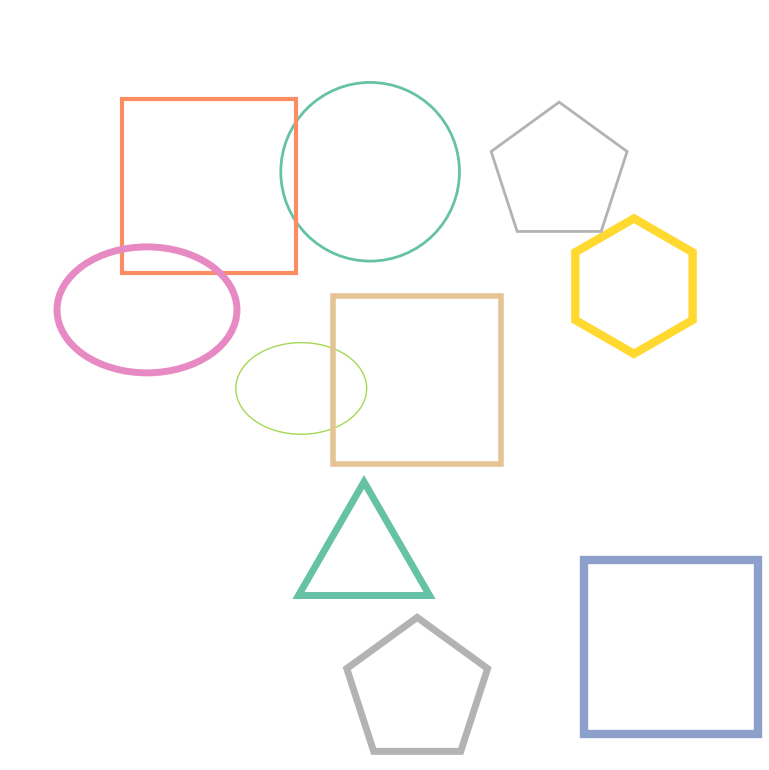[{"shape": "triangle", "thickness": 2.5, "radius": 0.49, "center": [0.473, 0.276]}, {"shape": "circle", "thickness": 1, "radius": 0.58, "center": [0.481, 0.777]}, {"shape": "square", "thickness": 1.5, "radius": 0.57, "center": [0.272, 0.759]}, {"shape": "square", "thickness": 3, "radius": 0.56, "center": [0.872, 0.159]}, {"shape": "oval", "thickness": 2.5, "radius": 0.58, "center": [0.191, 0.598]}, {"shape": "oval", "thickness": 0.5, "radius": 0.42, "center": [0.391, 0.496]}, {"shape": "hexagon", "thickness": 3, "radius": 0.44, "center": [0.823, 0.628]}, {"shape": "square", "thickness": 2, "radius": 0.54, "center": [0.542, 0.506]}, {"shape": "pentagon", "thickness": 1, "radius": 0.46, "center": [0.726, 0.775]}, {"shape": "pentagon", "thickness": 2.5, "radius": 0.48, "center": [0.542, 0.102]}]